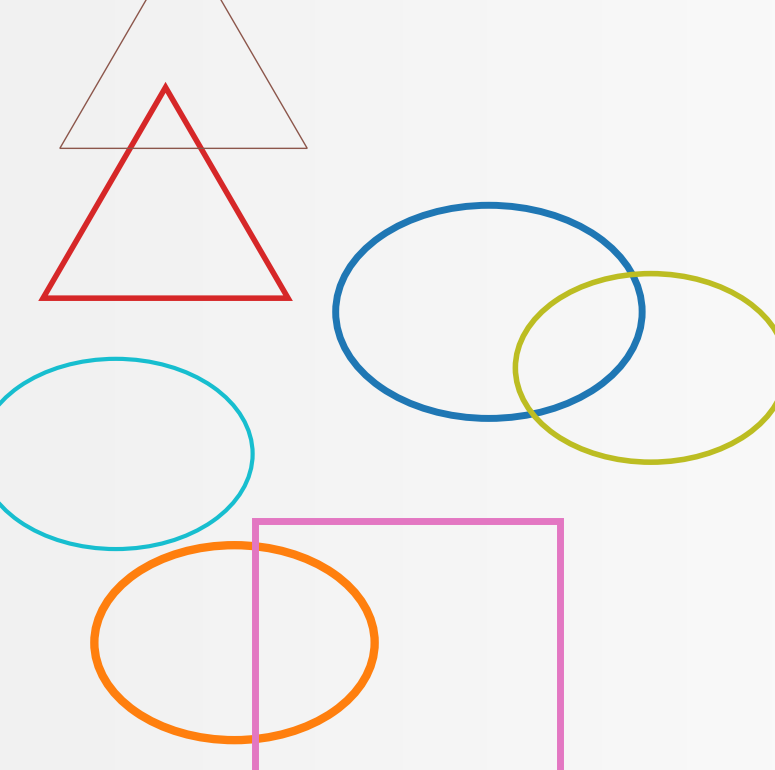[{"shape": "oval", "thickness": 2.5, "radius": 0.99, "center": [0.631, 0.595]}, {"shape": "oval", "thickness": 3, "radius": 0.9, "center": [0.303, 0.165]}, {"shape": "triangle", "thickness": 2, "radius": 0.91, "center": [0.214, 0.704]}, {"shape": "triangle", "thickness": 0.5, "radius": 0.92, "center": [0.237, 0.899]}, {"shape": "square", "thickness": 2.5, "radius": 0.99, "center": [0.526, 0.126]}, {"shape": "oval", "thickness": 2, "radius": 0.87, "center": [0.84, 0.522]}, {"shape": "oval", "thickness": 1.5, "radius": 0.88, "center": [0.149, 0.41]}]